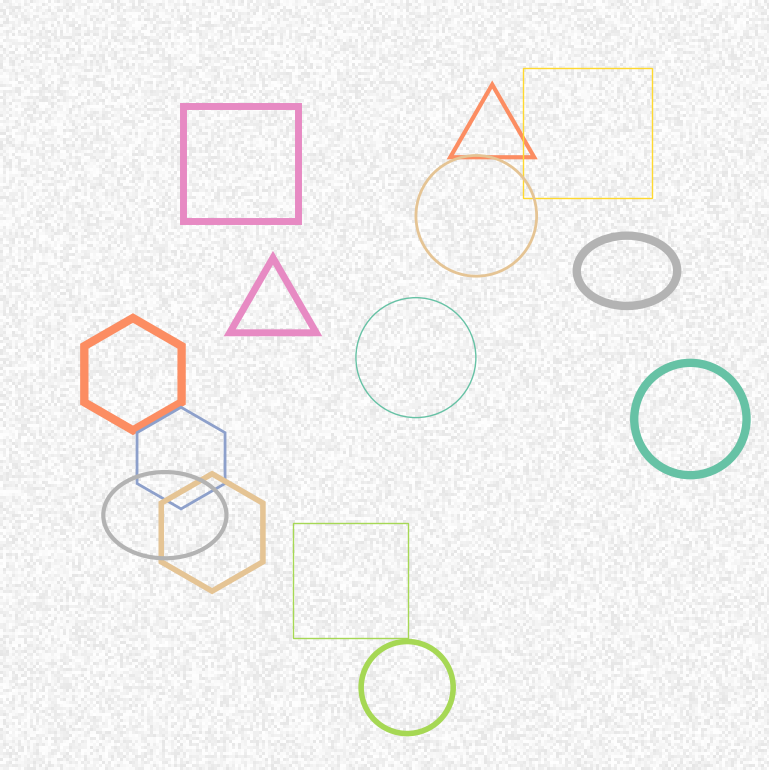[{"shape": "circle", "thickness": 3, "radius": 0.36, "center": [0.897, 0.456]}, {"shape": "circle", "thickness": 0.5, "radius": 0.39, "center": [0.54, 0.536]}, {"shape": "hexagon", "thickness": 3, "radius": 0.36, "center": [0.173, 0.514]}, {"shape": "triangle", "thickness": 1.5, "radius": 0.31, "center": [0.639, 0.827]}, {"shape": "hexagon", "thickness": 1, "radius": 0.33, "center": [0.235, 0.405]}, {"shape": "triangle", "thickness": 2.5, "radius": 0.32, "center": [0.355, 0.6]}, {"shape": "square", "thickness": 2.5, "radius": 0.37, "center": [0.312, 0.788]}, {"shape": "square", "thickness": 0.5, "radius": 0.37, "center": [0.455, 0.246]}, {"shape": "circle", "thickness": 2, "radius": 0.3, "center": [0.529, 0.107]}, {"shape": "square", "thickness": 0.5, "radius": 0.42, "center": [0.763, 0.827]}, {"shape": "hexagon", "thickness": 2, "radius": 0.38, "center": [0.275, 0.308]}, {"shape": "circle", "thickness": 1, "radius": 0.39, "center": [0.619, 0.72]}, {"shape": "oval", "thickness": 3, "radius": 0.33, "center": [0.814, 0.648]}, {"shape": "oval", "thickness": 1.5, "radius": 0.4, "center": [0.214, 0.331]}]